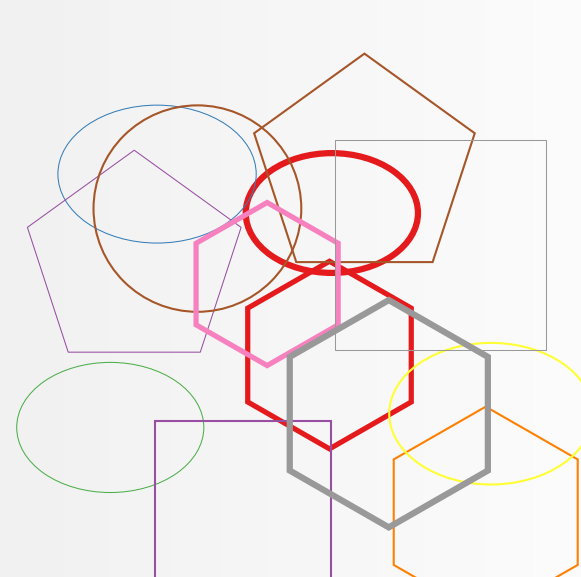[{"shape": "hexagon", "thickness": 2.5, "radius": 0.81, "center": [0.567, 0.384]}, {"shape": "oval", "thickness": 3, "radius": 0.74, "center": [0.571, 0.63]}, {"shape": "oval", "thickness": 0.5, "radius": 0.85, "center": [0.27, 0.698]}, {"shape": "oval", "thickness": 0.5, "radius": 0.8, "center": [0.19, 0.259]}, {"shape": "square", "thickness": 1, "radius": 0.76, "center": [0.418, 0.118]}, {"shape": "pentagon", "thickness": 0.5, "radius": 0.97, "center": [0.231, 0.546]}, {"shape": "hexagon", "thickness": 1, "radius": 0.91, "center": [0.836, 0.112]}, {"shape": "oval", "thickness": 1, "radius": 0.88, "center": [0.845, 0.283]}, {"shape": "circle", "thickness": 1, "radius": 0.89, "center": [0.34, 0.638]}, {"shape": "pentagon", "thickness": 1, "radius": 1.0, "center": [0.627, 0.707]}, {"shape": "hexagon", "thickness": 2.5, "radius": 0.71, "center": [0.46, 0.507]}, {"shape": "square", "thickness": 0.5, "radius": 0.91, "center": [0.758, 0.574]}, {"shape": "hexagon", "thickness": 3, "radius": 0.98, "center": [0.669, 0.283]}]